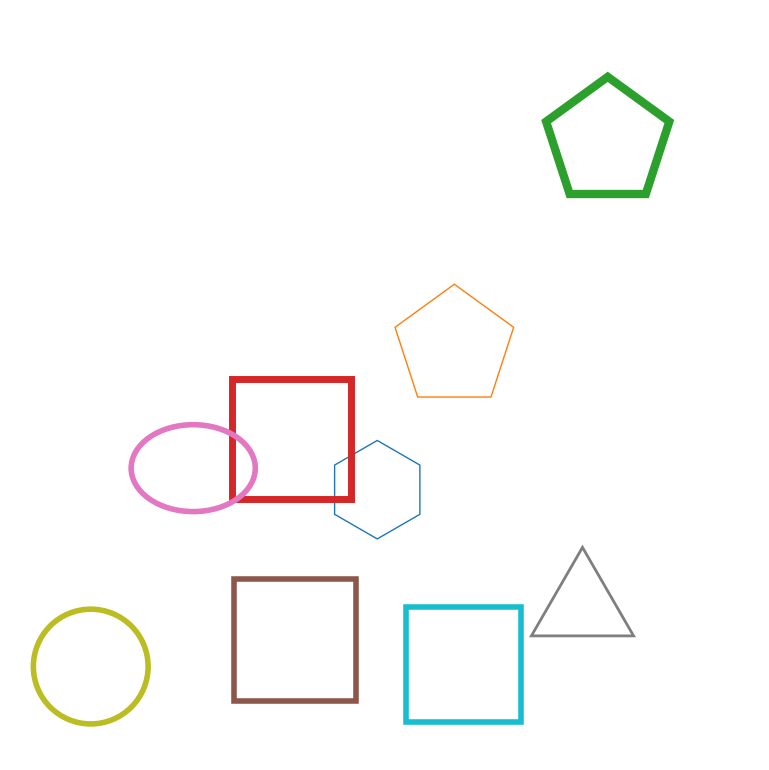[{"shape": "hexagon", "thickness": 0.5, "radius": 0.32, "center": [0.49, 0.364]}, {"shape": "pentagon", "thickness": 0.5, "radius": 0.4, "center": [0.59, 0.55]}, {"shape": "pentagon", "thickness": 3, "radius": 0.42, "center": [0.789, 0.816]}, {"shape": "square", "thickness": 2.5, "radius": 0.39, "center": [0.378, 0.43]}, {"shape": "square", "thickness": 2, "radius": 0.4, "center": [0.383, 0.169]}, {"shape": "oval", "thickness": 2, "radius": 0.4, "center": [0.251, 0.392]}, {"shape": "triangle", "thickness": 1, "radius": 0.38, "center": [0.756, 0.212]}, {"shape": "circle", "thickness": 2, "radius": 0.37, "center": [0.118, 0.134]}, {"shape": "square", "thickness": 2, "radius": 0.37, "center": [0.602, 0.137]}]